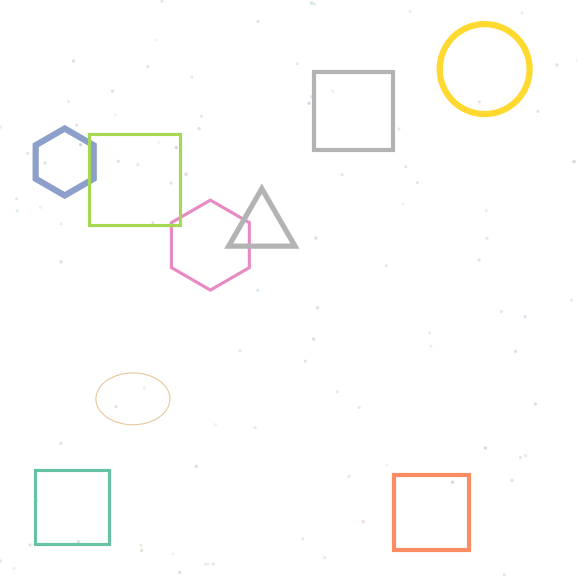[{"shape": "square", "thickness": 1.5, "radius": 0.32, "center": [0.124, 0.121]}, {"shape": "square", "thickness": 2, "radius": 0.32, "center": [0.747, 0.111]}, {"shape": "hexagon", "thickness": 3, "radius": 0.29, "center": [0.112, 0.719]}, {"shape": "hexagon", "thickness": 1.5, "radius": 0.39, "center": [0.364, 0.575]}, {"shape": "square", "thickness": 1.5, "radius": 0.39, "center": [0.232, 0.688]}, {"shape": "circle", "thickness": 3, "radius": 0.39, "center": [0.839, 0.88]}, {"shape": "oval", "thickness": 0.5, "radius": 0.32, "center": [0.23, 0.308]}, {"shape": "square", "thickness": 2, "radius": 0.34, "center": [0.612, 0.807]}, {"shape": "triangle", "thickness": 2.5, "radius": 0.33, "center": [0.453, 0.606]}]